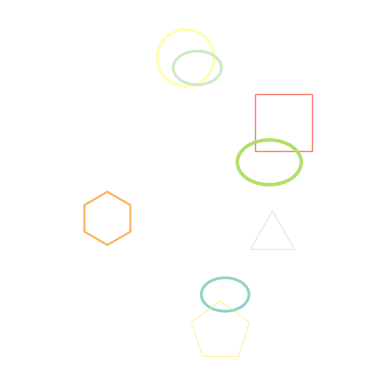[{"shape": "oval", "thickness": 2, "radius": 0.31, "center": [0.585, 0.235]}, {"shape": "circle", "thickness": 2, "radius": 0.37, "center": [0.482, 0.849]}, {"shape": "square", "thickness": 1, "radius": 0.37, "center": [0.737, 0.683]}, {"shape": "hexagon", "thickness": 1.5, "radius": 0.34, "center": [0.279, 0.433]}, {"shape": "oval", "thickness": 2.5, "radius": 0.42, "center": [0.699, 0.578]}, {"shape": "triangle", "thickness": 0.5, "radius": 0.33, "center": [0.708, 0.386]}, {"shape": "oval", "thickness": 2, "radius": 0.31, "center": [0.512, 0.824]}, {"shape": "pentagon", "thickness": 0.5, "radius": 0.4, "center": [0.572, 0.139]}]